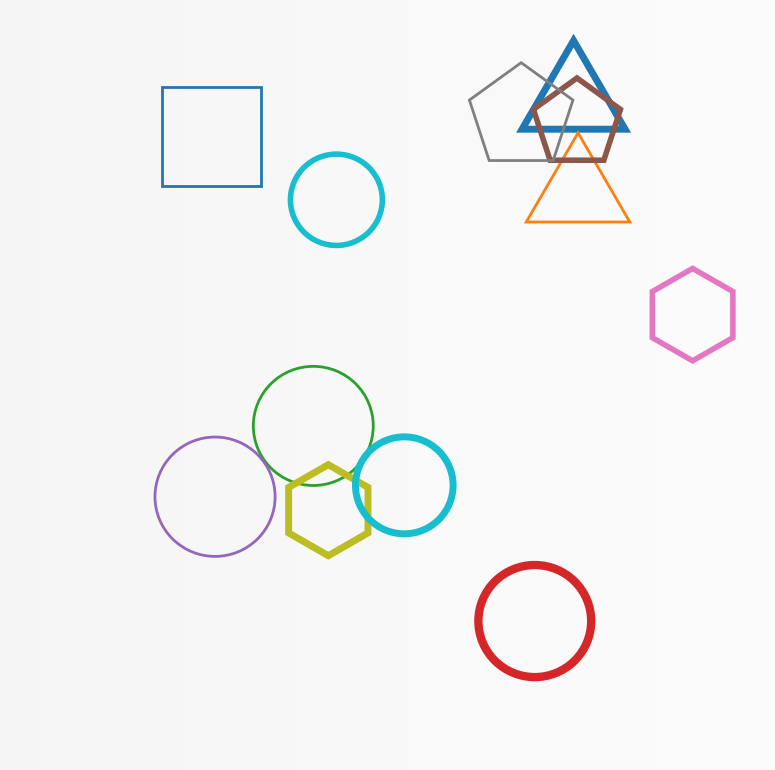[{"shape": "triangle", "thickness": 2.5, "radius": 0.38, "center": [0.74, 0.871]}, {"shape": "square", "thickness": 1, "radius": 0.32, "center": [0.273, 0.823]}, {"shape": "triangle", "thickness": 1, "radius": 0.39, "center": [0.746, 0.75]}, {"shape": "circle", "thickness": 1, "radius": 0.39, "center": [0.404, 0.447]}, {"shape": "circle", "thickness": 3, "radius": 0.36, "center": [0.69, 0.193]}, {"shape": "circle", "thickness": 1, "radius": 0.39, "center": [0.277, 0.355]}, {"shape": "pentagon", "thickness": 2, "radius": 0.3, "center": [0.744, 0.84]}, {"shape": "hexagon", "thickness": 2, "radius": 0.3, "center": [0.894, 0.591]}, {"shape": "pentagon", "thickness": 1, "radius": 0.35, "center": [0.672, 0.848]}, {"shape": "hexagon", "thickness": 2.5, "radius": 0.3, "center": [0.424, 0.337]}, {"shape": "circle", "thickness": 2.5, "radius": 0.31, "center": [0.522, 0.37]}, {"shape": "circle", "thickness": 2, "radius": 0.3, "center": [0.434, 0.741]}]